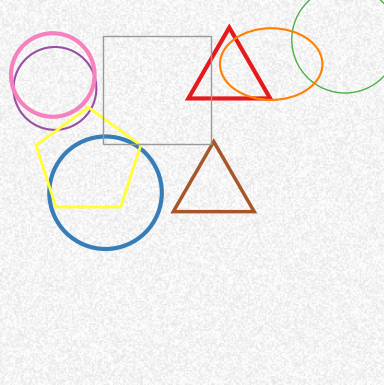[{"shape": "triangle", "thickness": 3, "radius": 0.61, "center": [0.596, 0.806]}, {"shape": "circle", "thickness": 3, "radius": 0.73, "center": [0.274, 0.499]}, {"shape": "circle", "thickness": 1, "radius": 0.69, "center": [0.896, 0.897]}, {"shape": "circle", "thickness": 1.5, "radius": 0.54, "center": [0.143, 0.77]}, {"shape": "oval", "thickness": 1.5, "radius": 0.67, "center": [0.704, 0.834]}, {"shape": "pentagon", "thickness": 2, "radius": 0.72, "center": [0.23, 0.578]}, {"shape": "triangle", "thickness": 2.5, "radius": 0.61, "center": [0.555, 0.511]}, {"shape": "circle", "thickness": 3, "radius": 0.54, "center": [0.137, 0.805]}, {"shape": "square", "thickness": 1, "radius": 0.7, "center": [0.407, 0.766]}]